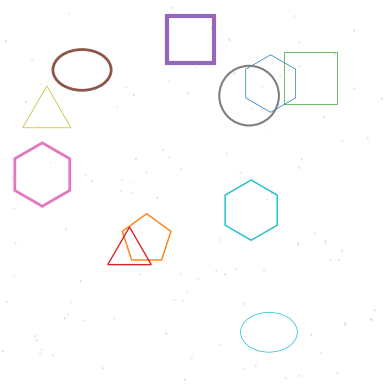[{"shape": "hexagon", "thickness": 0.5, "radius": 0.37, "center": [0.703, 0.783]}, {"shape": "pentagon", "thickness": 1, "radius": 0.33, "center": [0.381, 0.379]}, {"shape": "square", "thickness": 0.5, "radius": 0.34, "center": [0.807, 0.797]}, {"shape": "triangle", "thickness": 1, "radius": 0.33, "center": [0.336, 0.345]}, {"shape": "square", "thickness": 3, "radius": 0.3, "center": [0.494, 0.898]}, {"shape": "oval", "thickness": 2, "radius": 0.38, "center": [0.213, 0.818]}, {"shape": "hexagon", "thickness": 2, "radius": 0.41, "center": [0.11, 0.547]}, {"shape": "circle", "thickness": 1.5, "radius": 0.39, "center": [0.647, 0.752]}, {"shape": "triangle", "thickness": 0.5, "radius": 0.36, "center": [0.122, 0.704]}, {"shape": "oval", "thickness": 0.5, "radius": 0.37, "center": [0.699, 0.137]}, {"shape": "hexagon", "thickness": 1, "radius": 0.39, "center": [0.652, 0.454]}]